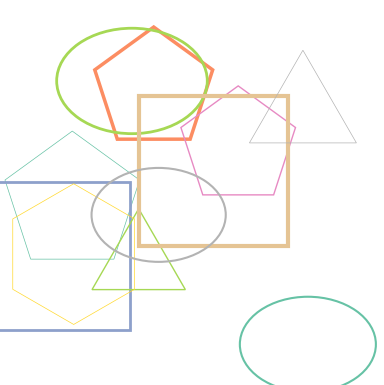[{"shape": "oval", "thickness": 1.5, "radius": 0.88, "center": [0.8, 0.106]}, {"shape": "pentagon", "thickness": 0.5, "radius": 0.92, "center": [0.188, 0.476]}, {"shape": "pentagon", "thickness": 2.5, "radius": 0.81, "center": [0.399, 0.769]}, {"shape": "square", "thickness": 2, "radius": 0.97, "center": [0.144, 0.335]}, {"shape": "pentagon", "thickness": 1, "radius": 0.78, "center": [0.619, 0.62]}, {"shape": "oval", "thickness": 2, "radius": 0.98, "center": [0.343, 0.79]}, {"shape": "triangle", "thickness": 1, "radius": 0.7, "center": [0.36, 0.318]}, {"shape": "hexagon", "thickness": 0.5, "radius": 0.91, "center": [0.191, 0.34]}, {"shape": "square", "thickness": 3, "radius": 0.97, "center": [0.554, 0.556]}, {"shape": "triangle", "thickness": 0.5, "radius": 0.8, "center": [0.787, 0.709]}, {"shape": "oval", "thickness": 1.5, "radius": 0.87, "center": [0.412, 0.442]}]